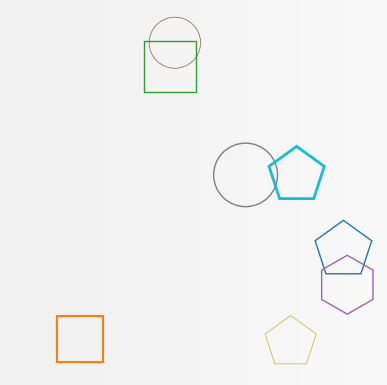[{"shape": "pentagon", "thickness": 1, "radius": 0.38, "center": [0.886, 0.351]}, {"shape": "square", "thickness": 1.5, "radius": 0.29, "center": [0.206, 0.119]}, {"shape": "square", "thickness": 1, "radius": 0.33, "center": [0.438, 0.827]}, {"shape": "hexagon", "thickness": 1, "radius": 0.38, "center": [0.896, 0.26]}, {"shape": "circle", "thickness": 0.5, "radius": 0.33, "center": [0.451, 0.889]}, {"shape": "circle", "thickness": 1, "radius": 0.41, "center": [0.634, 0.546]}, {"shape": "pentagon", "thickness": 0.5, "radius": 0.35, "center": [0.75, 0.111]}, {"shape": "pentagon", "thickness": 2, "radius": 0.37, "center": [0.766, 0.545]}]